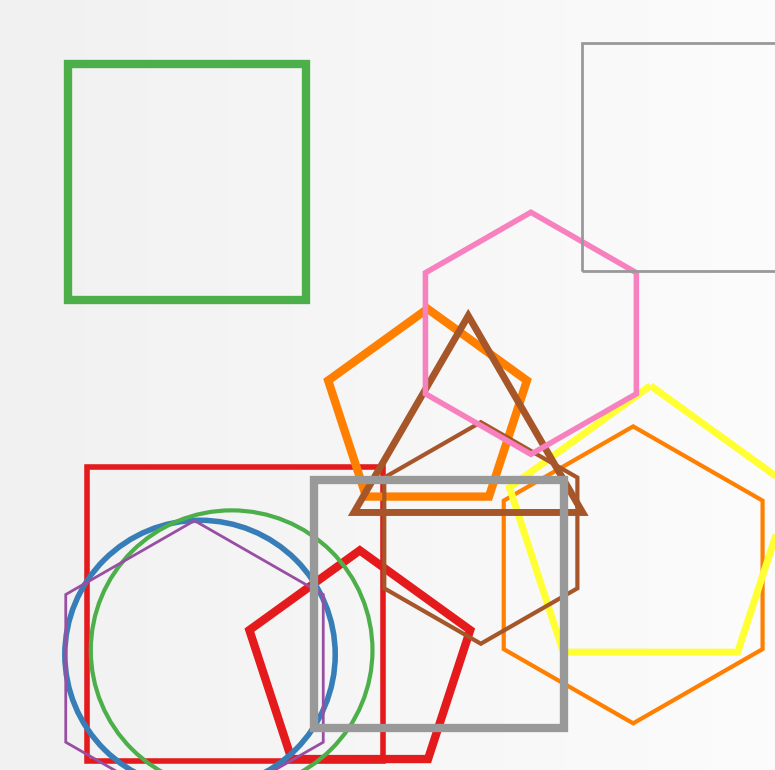[{"shape": "pentagon", "thickness": 3, "radius": 0.75, "center": [0.464, 0.135]}, {"shape": "square", "thickness": 2, "radius": 0.95, "center": [0.303, 0.203]}, {"shape": "circle", "thickness": 2, "radius": 0.87, "center": [0.258, 0.15]}, {"shape": "circle", "thickness": 1.5, "radius": 0.91, "center": [0.299, 0.155]}, {"shape": "square", "thickness": 3, "radius": 0.77, "center": [0.242, 0.763]}, {"shape": "hexagon", "thickness": 1, "radius": 0.96, "center": [0.251, 0.132]}, {"shape": "hexagon", "thickness": 1.5, "radius": 0.96, "center": [0.817, 0.253]}, {"shape": "pentagon", "thickness": 3, "radius": 0.67, "center": [0.552, 0.464]}, {"shape": "pentagon", "thickness": 2.5, "radius": 0.96, "center": [0.839, 0.308]}, {"shape": "hexagon", "thickness": 1.5, "radius": 0.72, "center": [0.62, 0.308]}, {"shape": "triangle", "thickness": 2.5, "radius": 0.85, "center": [0.604, 0.42]}, {"shape": "hexagon", "thickness": 2, "radius": 0.79, "center": [0.685, 0.567]}, {"shape": "square", "thickness": 3, "radius": 0.81, "center": [0.566, 0.216]}, {"shape": "square", "thickness": 1, "radius": 0.74, "center": [0.899, 0.797]}]